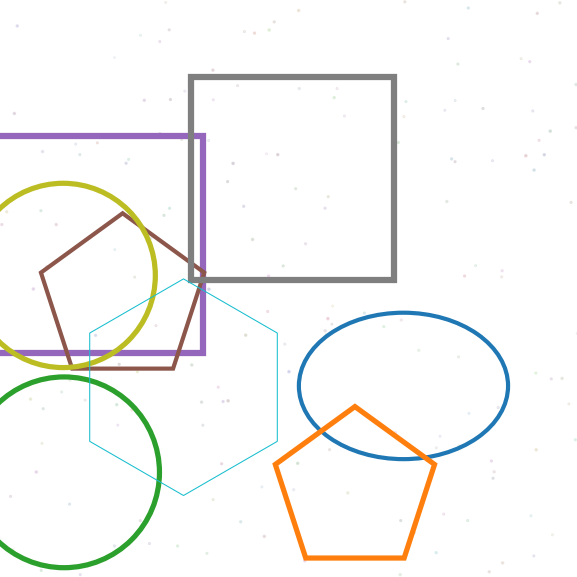[{"shape": "oval", "thickness": 2, "radius": 0.91, "center": [0.699, 0.331]}, {"shape": "pentagon", "thickness": 2.5, "radius": 0.72, "center": [0.615, 0.15]}, {"shape": "circle", "thickness": 2.5, "radius": 0.83, "center": [0.111, 0.181]}, {"shape": "square", "thickness": 3, "radius": 0.94, "center": [0.163, 0.575]}, {"shape": "pentagon", "thickness": 2, "radius": 0.74, "center": [0.212, 0.481]}, {"shape": "square", "thickness": 3, "radius": 0.88, "center": [0.507, 0.691]}, {"shape": "circle", "thickness": 2.5, "radius": 0.8, "center": [0.109, 0.522]}, {"shape": "hexagon", "thickness": 0.5, "radius": 0.94, "center": [0.318, 0.329]}]